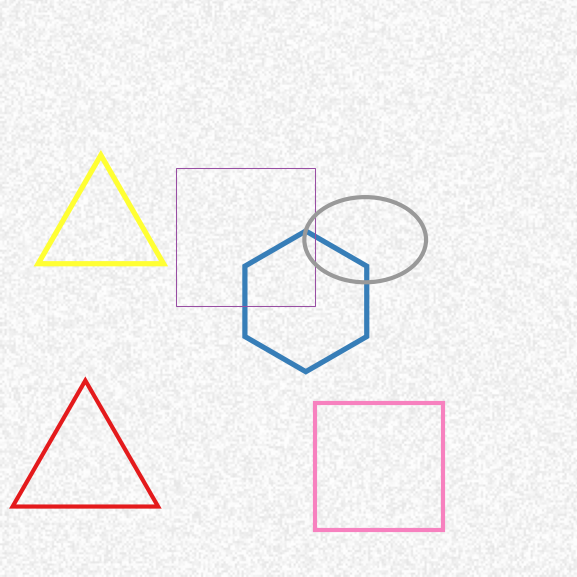[{"shape": "triangle", "thickness": 2, "radius": 0.73, "center": [0.148, 0.195]}, {"shape": "hexagon", "thickness": 2.5, "radius": 0.61, "center": [0.53, 0.477]}, {"shape": "square", "thickness": 0.5, "radius": 0.6, "center": [0.425, 0.589]}, {"shape": "triangle", "thickness": 2.5, "radius": 0.63, "center": [0.175, 0.605]}, {"shape": "square", "thickness": 2, "radius": 0.55, "center": [0.657, 0.191]}, {"shape": "oval", "thickness": 2, "radius": 0.53, "center": [0.632, 0.584]}]